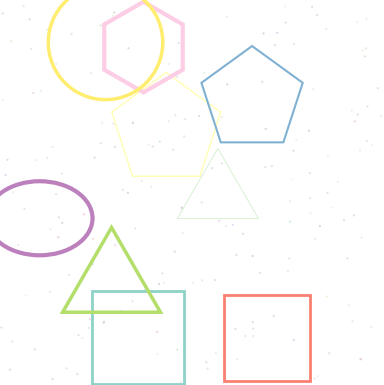[{"shape": "square", "thickness": 2, "radius": 0.6, "center": [0.358, 0.124]}, {"shape": "pentagon", "thickness": 1, "radius": 0.74, "center": [0.432, 0.663]}, {"shape": "square", "thickness": 2, "radius": 0.56, "center": [0.693, 0.121]}, {"shape": "pentagon", "thickness": 1.5, "radius": 0.69, "center": [0.655, 0.742]}, {"shape": "triangle", "thickness": 2.5, "radius": 0.73, "center": [0.29, 0.262]}, {"shape": "hexagon", "thickness": 3, "radius": 0.59, "center": [0.373, 0.878]}, {"shape": "oval", "thickness": 3, "radius": 0.69, "center": [0.103, 0.433]}, {"shape": "triangle", "thickness": 0.5, "radius": 0.61, "center": [0.566, 0.493]}, {"shape": "circle", "thickness": 2.5, "radius": 0.74, "center": [0.274, 0.89]}]